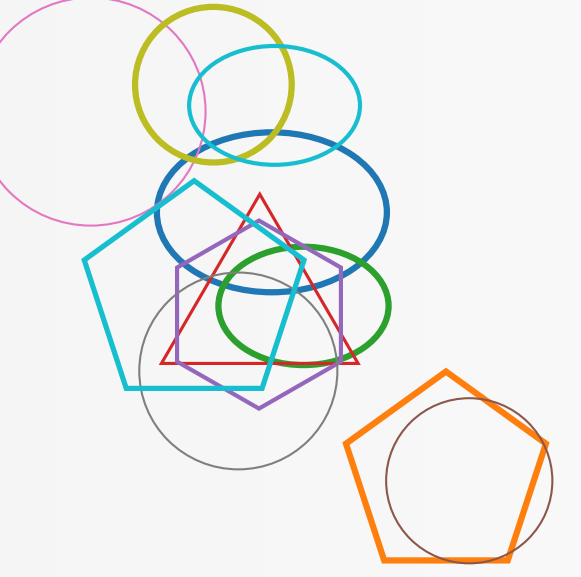[{"shape": "oval", "thickness": 3, "radius": 0.99, "center": [0.468, 0.632]}, {"shape": "pentagon", "thickness": 3, "radius": 0.9, "center": [0.767, 0.175]}, {"shape": "oval", "thickness": 3, "radius": 0.73, "center": [0.522, 0.469]}, {"shape": "triangle", "thickness": 1.5, "radius": 0.98, "center": [0.447, 0.467]}, {"shape": "hexagon", "thickness": 2, "radius": 0.81, "center": [0.446, 0.454]}, {"shape": "circle", "thickness": 1, "radius": 0.71, "center": [0.807, 0.167]}, {"shape": "circle", "thickness": 1, "radius": 0.99, "center": [0.156, 0.806]}, {"shape": "circle", "thickness": 1, "radius": 0.85, "center": [0.41, 0.357]}, {"shape": "circle", "thickness": 3, "radius": 0.67, "center": [0.367, 0.853]}, {"shape": "pentagon", "thickness": 2.5, "radius": 0.99, "center": [0.334, 0.487]}, {"shape": "oval", "thickness": 2, "radius": 0.73, "center": [0.472, 0.817]}]